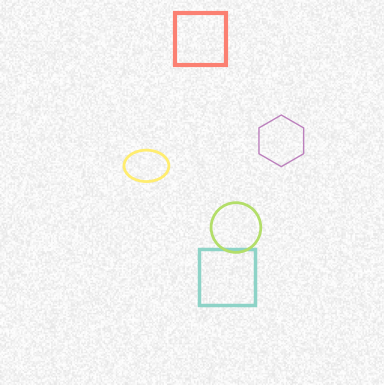[{"shape": "square", "thickness": 2.5, "radius": 0.36, "center": [0.59, 0.281]}, {"shape": "square", "thickness": 3, "radius": 0.34, "center": [0.52, 0.898]}, {"shape": "circle", "thickness": 2, "radius": 0.32, "center": [0.613, 0.409]}, {"shape": "hexagon", "thickness": 1, "radius": 0.34, "center": [0.731, 0.634]}, {"shape": "oval", "thickness": 2, "radius": 0.29, "center": [0.38, 0.569]}]